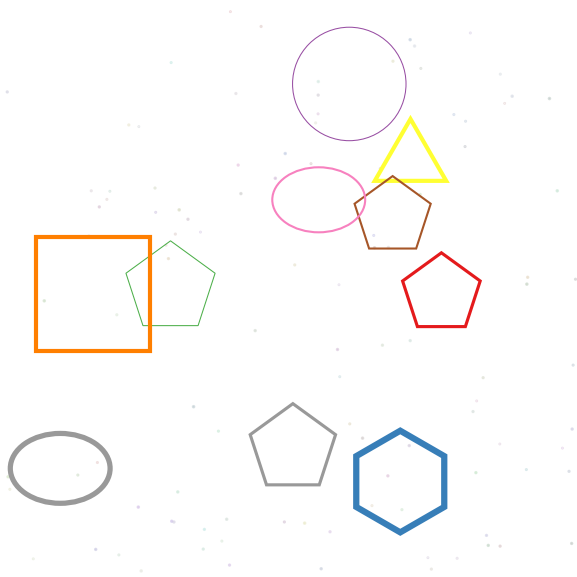[{"shape": "pentagon", "thickness": 1.5, "radius": 0.35, "center": [0.764, 0.491]}, {"shape": "hexagon", "thickness": 3, "radius": 0.44, "center": [0.693, 0.165]}, {"shape": "pentagon", "thickness": 0.5, "radius": 0.41, "center": [0.295, 0.501]}, {"shape": "circle", "thickness": 0.5, "radius": 0.49, "center": [0.605, 0.854]}, {"shape": "square", "thickness": 2, "radius": 0.5, "center": [0.161, 0.49]}, {"shape": "triangle", "thickness": 2, "radius": 0.36, "center": [0.711, 0.722]}, {"shape": "pentagon", "thickness": 1, "radius": 0.35, "center": [0.68, 0.625]}, {"shape": "oval", "thickness": 1, "radius": 0.4, "center": [0.552, 0.653]}, {"shape": "oval", "thickness": 2.5, "radius": 0.43, "center": [0.104, 0.188]}, {"shape": "pentagon", "thickness": 1.5, "radius": 0.39, "center": [0.507, 0.222]}]